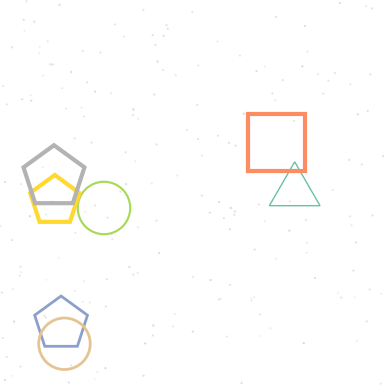[{"shape": "triangle", "thickness": 1, "radius": 0.38, "center": [0.765, 0.504]}, {"shape": "square", "thickness": 3, "radius": 0.37, "center": [0.719, 0.631]}, {"shape": "pentagon", "thickness": 2, "radius": 0.36, "center": [0.159, 0.159]}, {"shape": "circle", "thickness": 1.5, "radius": 0.34, "center": [0.27, 0.46]}, {"shape": "pentagon", "thickness": 3, "radius": 0.34, "center": [0.142, 0.478]}, {"shape": "circle", "thickness": 2, "radius": 0.33, "center": [0.167, 0.107]}, {"shape": "pentagon", "thickness": 3, "radius": 0.42, "center": [0.14, 0.54]}]